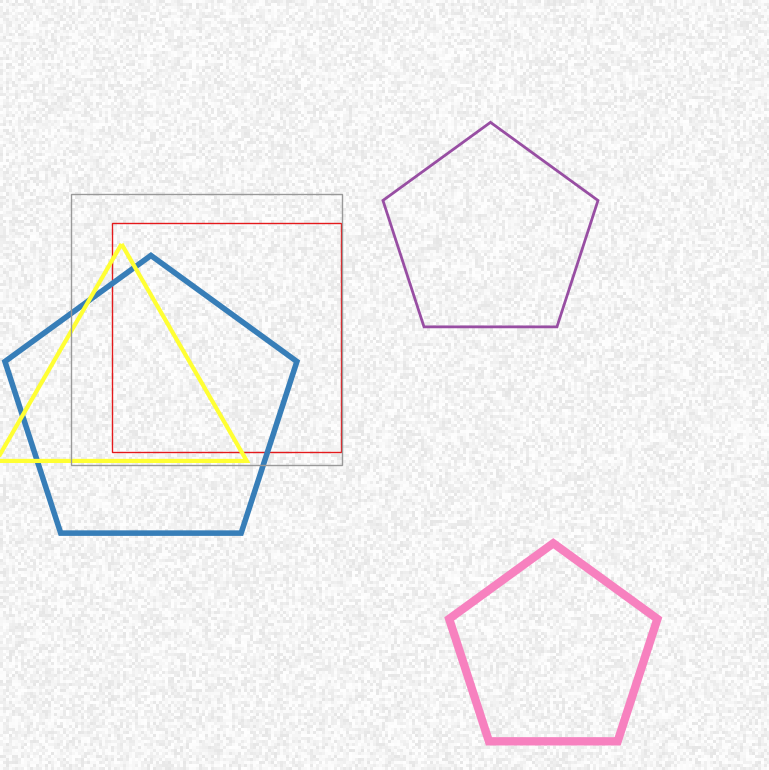[{"shape": "square", "thickness": 0.5, "radius": 0.74, "center": [0.294, 0.562]}, {"shape": "pentagon", "thickness": 2, "radius": 1.0, "center": [0.196, 0.469]}, {"shape": "pentagon", "thickness": 1, "radius": 0.73, "center": [0.637, 0.694]}, {"shape": "triangle", "thickness": 1.5, "radius": 0.94, "center": [0.158, 0.495]}, {"shape": "pentagon", "thickness": 3, "radius": 0.71, "center": [0.719, 0.152]}, {"shape": "square", "thickness": 0.5, "radius": 0.88, "center": [0.268, 0.572]}]